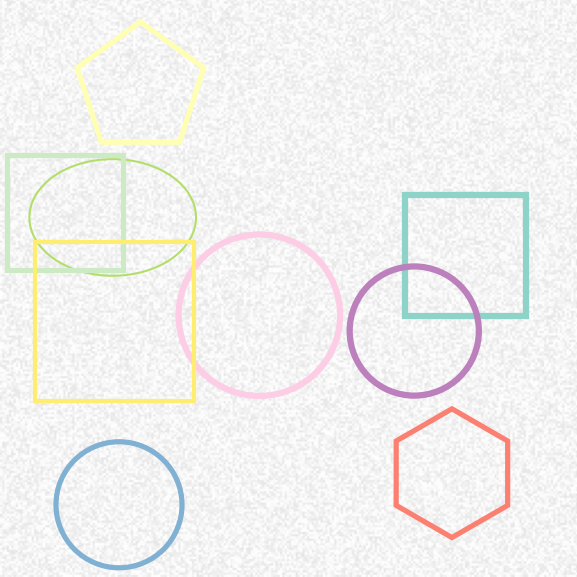[{"shape": "square", "thickness": 3, "radius": 0.52, "center": [0.807, 0.557]}, {"shape": "pentagon", "thickness": 2.5, "radius": 0.58, "center": [0.243, 0.846]}, {"shape": "hexagon", "thickness": 2.5, "radius": 0.56, "center": [0.783, 0.18]}, {"shape": "circle", "thickness": 2.5, "radius": 0.55, "center": [0.206, 0.125]}, {"shape": "oval", "thickness": 1, "radius": 0.72, "center": [0.195, 0.623]}, {"shape": "circle", "thickness": 3, "radius": 0.7, "center": [0.449, 0.453]}, {"shape": "circle", "thickness": 3, "radius": 0.56, "center": [0.717, 0.426]}, {"shape": "square", "thickness": 2.5, "radius": 0.5, "center": [0.113, 0.631]}, {"shape": "square", "thickness": 2, "radius": 0.69, "center": [0.198, 0.443]}]